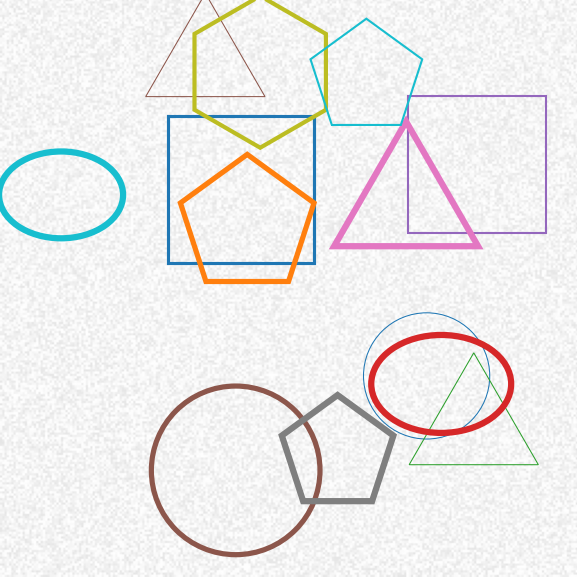[{"shape": "circle", "thickness": 0.5, "radius": 0.55, "center": [0.739, 0.348]}, {"shape": "square", "thickness": 1.5, "radius": 0.63, "center": [0.417, 0.671]}, {"shape": "pentagon", "thickness": 2.5, "radius": 0.61, "center": [0.428, 0.61]}, {"shape": "triangle", "thickness": 0.5, "radius": 0.65, "center": [0.82, 0.259]}, {"shape": "oval", "thickness": 3, "radius": 0.61, "center": [0.764, 0.334]}, {"shape": "square", "thickness": 1, "radius": 0.6, "center": [0.826, 0.714]}, {"shape": "triangle", "thickness": 0.5, "radius": 0.6, "center": [0.356, 0.891]}, {"shape": "circle", "thickness": 2.5, "radius": 0.73, "center": [0.408, 0.185]}, {"shape": "triangle", "thickness": 3, "radius": 0.72, "center": [0.703, 0.645]}, {"shape": "pentagon", "thickness": 3, "radius": 0.51, "center": [0.585, 0.213]}, {"shape": "hexagon", "thickness": 2, "radius": 0.66, "center": [0.451, 0.875]}, {"shape": "pentagon", "thickness": 1, "radius": 0.51, "center": [0.634, 0.865]}, {"shape": "oval", "thickness": 3, "radius": 0.54, "center": [0.106, 0.662]}]